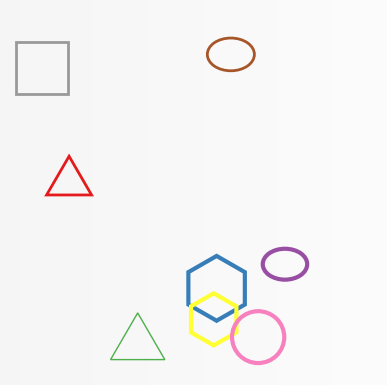[{"shape": "triangle", "thickness": 2, "radius": 0.34, "center": [0.178, 0.527]}, {"shape": "hexagon", "thickness": 3, "radius": 0.42, "center": [0.559, 0.251]}, {"shape": "triangle", "thickness": 1, "radius": 0.4, "center": [0.355, 0.106]}, {"shape": "oval", "thickness": 3, "radius": 0.29, "center": [0.735, 0.314]}, {"shape": "hexagon", "thickness": 3, "radius": 0.34, "center": [0.552, 0.171]}, {"shape": "oval", "thickness": 2, "radius": 0.3, "center": [0.596, 0.859]}, {"shape": "circle", "thickness": 3, "radius": 0.34, "center": [0.666, 0.124]}, {"shape": "square", "thickness": 2, "radius": 0.34, "center": [0.108, 0.823]}]